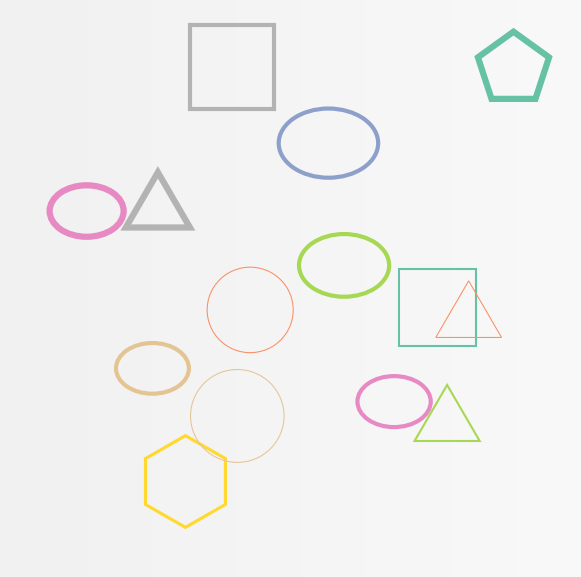[{"shape": "pentagon", "thickness": 3, "radius": 0.32, "center": [0.883, 0.88]}, {"shape": "square", "thickness": 1, "radius": 0.33, "center": [0.753, 0.467]}, {"shape": "triangle", "thickness": 0.5, "radius": 0.33, "center": [0.806, 0.447]}, {"shape": "circle", "thickness": 0.5, "radius": 0.37, "center": [0.43, 0.462]}, {"shape": "oval", "thickness": 2, "radius": 0.43, "center": [0.565, 0.751]}, {"shape": "oval", "thickness": 3, "radius": 0.32, "center": [0.149, 0.634]}, {"shape": "oval", "thickness": 2, "radius": 0.32, "center": [0.678, 0.304]}, {"shape": "triangle", "thickness": 1, "radius": 0.32, "center": [0.769, 0.268]}, {"shape": "oval", "thickness": 2, "radius": 0.39, "center": [0.592, 0.54]}, {"shape": "hexagon", "thickness": 1.5, "radius": 0.4, "center": [0.319, 0.165]}, {"shape": "oval", "thickness": 2, "radius": 0.31, "center": [0.262, 0.361]}, {"shape": "circle", "thickness": 0.5, "radius": 0.4, "center": [0.408, 0.279]}, {"shape": "square", "thickness": 2, "radius": 0.36, "center": [0.399, 0.883]}, {"shape": "triangle", "thickness": 3, "radius": 0.32, "center": [0.272, 0.637]}]